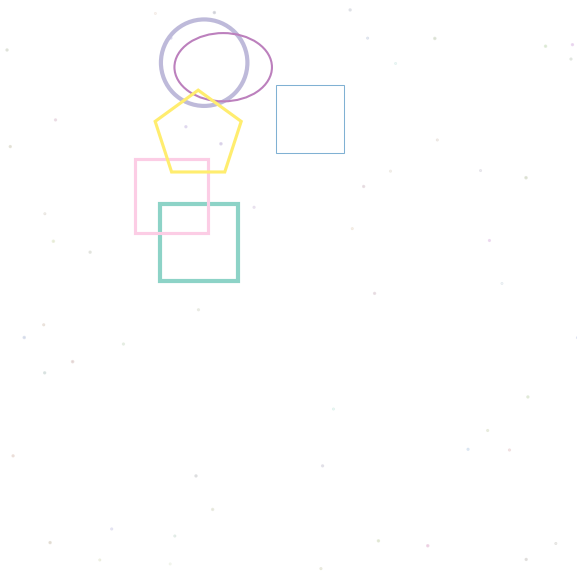[{"shape": "square", "thickness": 2, "radius": 0.34, "center": [0.345, 0.579]}, {"shape": "circle", "thickness": 2, "radius": 0.37, "center": [0.354, 0.891]}, {"shape": "square", "thickness": 0.5, "radius": 0.29, "center": [0.536, 0.793]}, {"shape": "square", "thickness": 1.5, "radius": 0.32, "center": [0.297, 0.66]}, {"shape": "oval", "thickness": 1, "radius": 0.42, "center": [0.386, 0.883]}, {"shape": "pentagon", "thickness": 1.5, "radius": 0.39, "center": [0.343, 0.765]}]